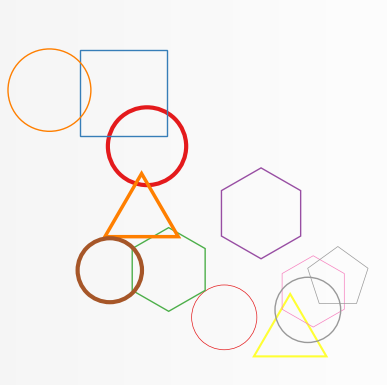[{"shape": "circle", "thickness": 3, "radius": 0.51, "center": [0.379, 0.62]}, {"shape": "circle", "thickness": 0.5, "radius": 0.42, "center": [0.579, 0.176]}, {"shape": "square", "thickness": 1, "radius": 0.56, "center": [0.319, 0.758]}, {"shape": "hexagon", "thickness": 1, "radius": 0.54, "center": [0.435, 0.3]}, {"shape": "hexagon", "thickness": 1, "radius": 0.59, "center": [0.674, 0.446]}, {"shape": "triangle", "thickness": 2.5, "radius": 0.55, "center": [0.365, 0.44]}, {"shape": "circle", "thickness": 1, "radius": 0.53, "center": [0.128, 0.766]}, {"shape": "triangle", "thickness": 1.5, "radius": 0.54, "center": [0.749, 0.128]}, {"shape": "circle", "thickness": 3, "radius": 0.42, "center": [0.283, 0.298]}, {"shape": "hexagon", "thickness": 0.5, "radius": 0.46, "center": [0.808, 0.243]}, {"shape": "circle", "thickness": 1, "radius": 0.42, "center": [0.794, 0.195]}, {"shape": "pentagon", "thickness": 0.5, "radius": 0.41, "center": [0.872, 0.278]}]